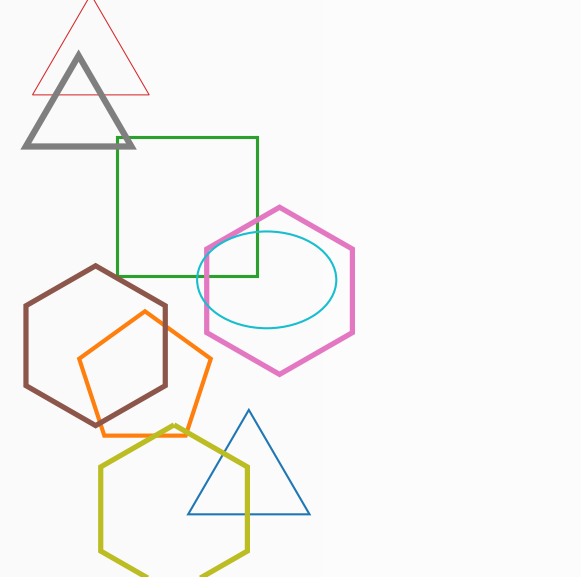[{"shape": "triangle", "thickness": 1, "radius": 0.6, "center": [0.428, 0.169]}, {"shape": "pentagon", "thickness": 2, "radius": 0.6, "center": [0.249, 0.341]}, {"shape": "square", "thickness": 1.5, "radius": 0.6, "center": [0.322, 0.642]}, {"shape": "triangle", "thickness": 0.5, "radius": 0.58, "center": [0.156, 0.893]}, {"shape": "hexagon", "thickness": 2.5, "radius": 0.69, "center": [0.165, 0.401]}, {"shape": "hexagon", "thickness": 2.5, "radius": 0.72, "center": [0.481, 0.496]}, {"shape": "triangle", "thickness": 3, "radius": 0.52, "center": [0.135, 0.798]}, {"shape": "hexagon", "thickness": 2.5, "radius": 0.73, "center": [0.299, 0.118]}, {"shape": "oval", "thickness": 1, "radius": 0.6, "center": [0.459, 0.515]}]